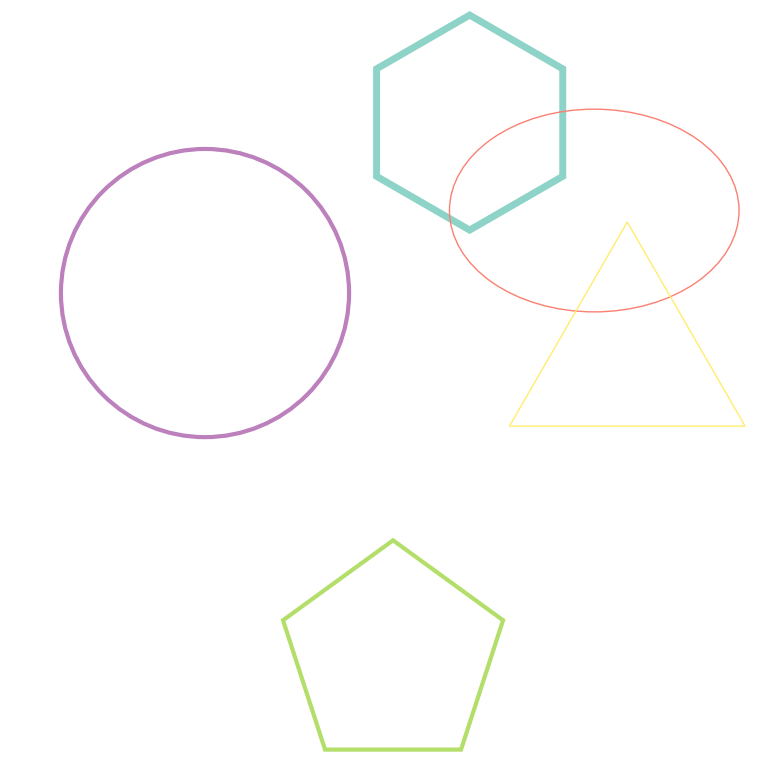[{"shape": "hexagon", "thickness": 2.5, "radius": 0.7, "center": [0.61, 0.841]}, {"shape": "oval", "thickness": 0.5, "radius": 0.94, "center": [0.772, 0.727]}, {"shape": "pentagon", "thickness": 1.5, "radius": 0.75, "center": [0.51, 0.148]}, {"shape": "circle", "thickness": 1.5, "radius": 0.94, "center": [0.266, 0.619]}, {"shape": "triangle", "thickness": 0.5, "radius": 0.88, "center": [0.815, 0.535]}]